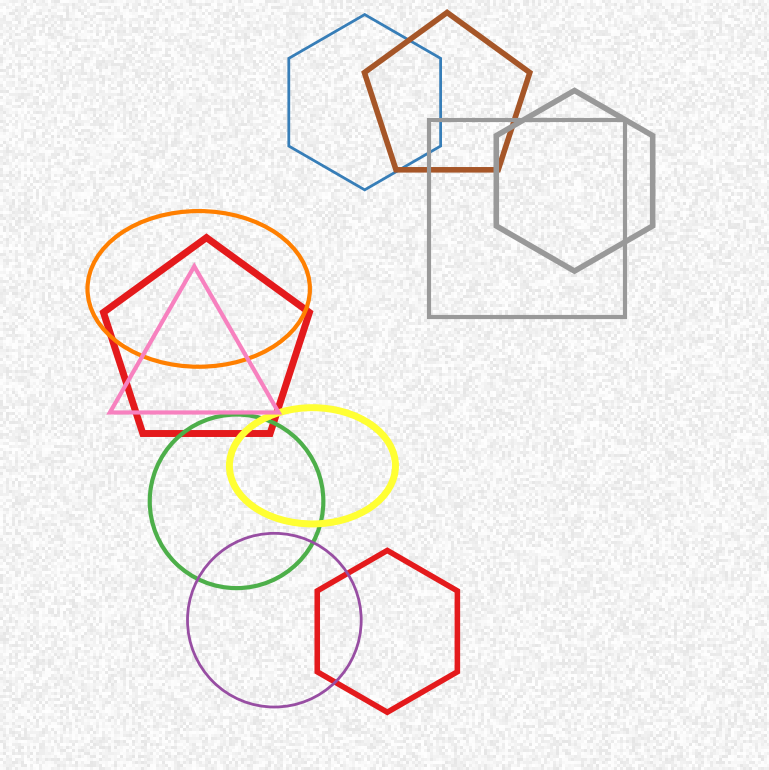[{"shape": "hexagon", "thickness": 2, "radius": 0.53, "center": [0.503, 0.18]}, {"shape": "pentagon", "thickness": 2.5, "radius": 0.7, "center": [0.268, 0.551]}, {"shape": "hexagon", "thickness": 1, "radius": 0.57, "center": [0.474, 0.867]}, {"shape": "circle", "thickness": 1.5, "radius": 0.56, "center": [0.307, 0.349]}, {"shape": "circle", "thickness": 1, "radius": 0.56, "center": [0.356, 0.195]}, {"shape": "oval", "thickness": 1.5, "radius": 0.72, "center": [0.258, 0.625]}, {"shape": "oval", "thickness": 2.5, "radius": 0.54, "center": [0.406, 0.395]}, {"shape": "pentagon", "thickness": 2, "radius": 0.56, "center": [0.581, 0.871]}, {"shape": "triangle", "thickness": 1.5, "radius": 0.63, "center": [0.252, 0.528]}, {"shape": "square", "thickness": 1.5, "radius": 0.64, "center": [0.684, 0.716]}, {"shape": "hexagon", "thickness": 2, "radius": 0.59, "center": [0.746, 0.765]}]